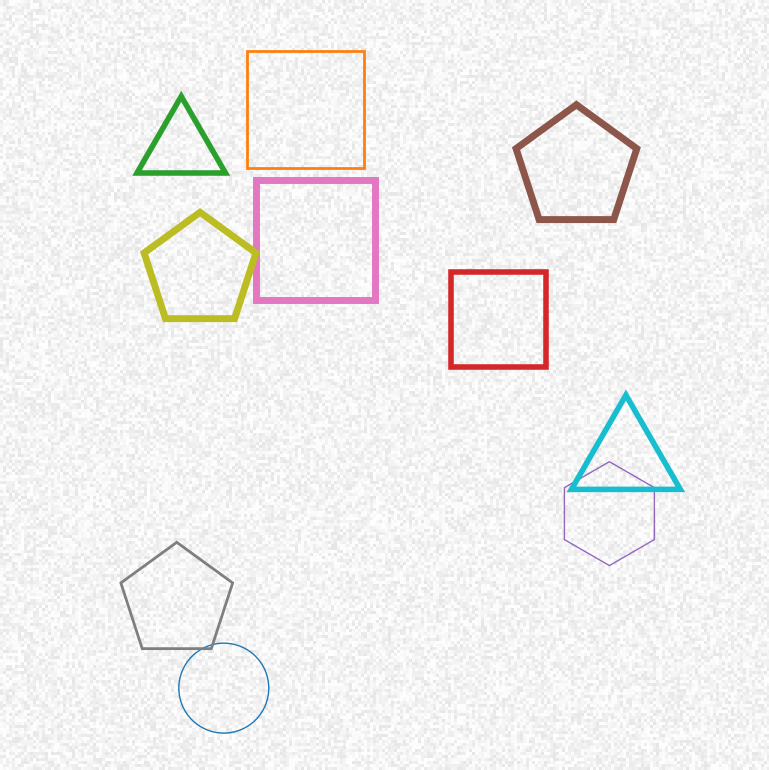[{"shape": "circle", "thickness": 0.5, "radius": 0.29, "center": [0.291, 0.106]}, {"shape": "square", "thickness": 1, "radius": 0.38, "center": [0.396, 0.857]}, {"shape": "triangle", "thickness": 2, "radius": 0.33, "center": [0.235, 0.809]}, {"shape": "square", "thickness": 2, "radius": 0.31, "center": [0.647, 0.585]}, {"shape": "hexagon", "thickness": 0.5, "radius": 0.34, "center": [0.791, 0.333]}, {"shape": "pentagon", "thickness": 2.5, "radius": 0.41, "center": [0.749, 0.782]}, {"shape": "square", "thickness": 2.5, "radius": 0.39, "center": [0.41, 0.688]}, {"shape": "pentagon", "thickness": 1, "radius": 0.38, "center": [0.23, 0.219]}, {"shape": "pentagon", "thickness": 2.5, "radius": 0.38, "center": [0.26, 0.648]}, {"shape": "triangle", "thickness": 2, "radius": 0.41, "center": [0.813, 0.405]}]